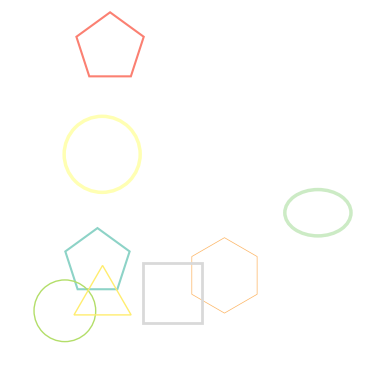[{"shape": "pentagon", "thickness": 1.5, "radius": 0.44, "center": [0.253, 0.32]}, {"shape": "circle", "thickness": 2.5, "radius": 0.49, "center": [0.265, 0.599]}, {"shape": "pentagon", "thickness": 1.5, "radius": 0.46, "center": [0.286, 0.876]}, {"shape": "hexagon", "thickness": 0.5, "radius": 0.49, "center": [0.583, 0.285]}, {"shape": "circle", "thickness": 1, "radius": 0.4, "center": [0.168, 0.193]}, {"shape": "square", "thickness": 2, "radius": 0.39, "center": [0.448, 0.239]}, {"shape": "oval", "thickness": 2.5, "radius": 0.43, "center": [0.826, 0.447]}, {"shape": "triangle", "thickness": 1, "radius": 0.43, "center": [0.266, 0.225]}]